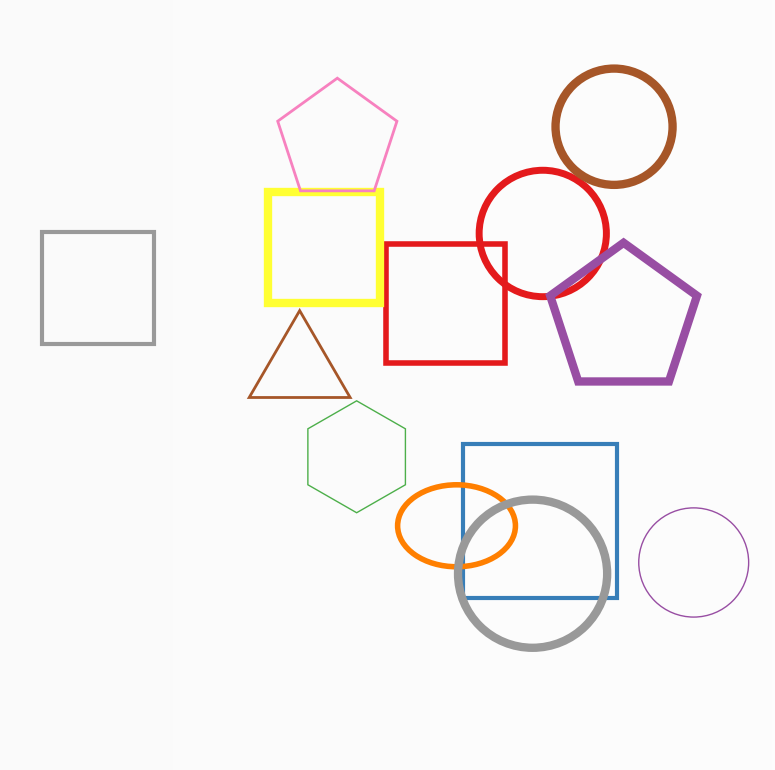[{"shape": "circle", "thickness": 2.5, "radius": 0.41, "center": [0.7, 0.697]}, {"shape": "square", "thickness": 2, "radius": 0.39, "center": [0.575, 0.606]}, {"shape": "square", "thickness": 1.5, "radius": 0.5, "center": [0.697, 0.324]}, {"shape": "hexagon", "thickness": 0.5, "radius": 0.36, "center": [0.46, 0.407]}, {"shape": "pentagon", "thickness": 3, "radius": 0.5, "center": [0.805, 0.585]}, {"shape": "circle", "thickness": 0.5, "radius": 0.35, "center": [0.895, 0.27]}, {"shape": "oval", "thickness": 2, "radius": 0.38, "center": [0.589, 0.317]}, {"shape": "square", "thickness": 3, "radius": 0.36, "center": [0.418, 0.679]}, {"shape": "triangle", "thickness": 1, "radius": 0.38, "center": [0.387, 0.521]}, {"shape": "circle", "thickness": 3, "radius": 0.38, "center": [0.792, 0.835]}, {"shape": "pentagon", "thickness": 1, "radius": 0.4, "center": [0.435, 0.818]}, {"shape": "circle", "thickness": 3, "radius": 0.48, "center": [0.687, 0.255]}, {"shape": "square", "thickness": 1.5, "radius": 0.36, "center": [0.127, 0.626]}]